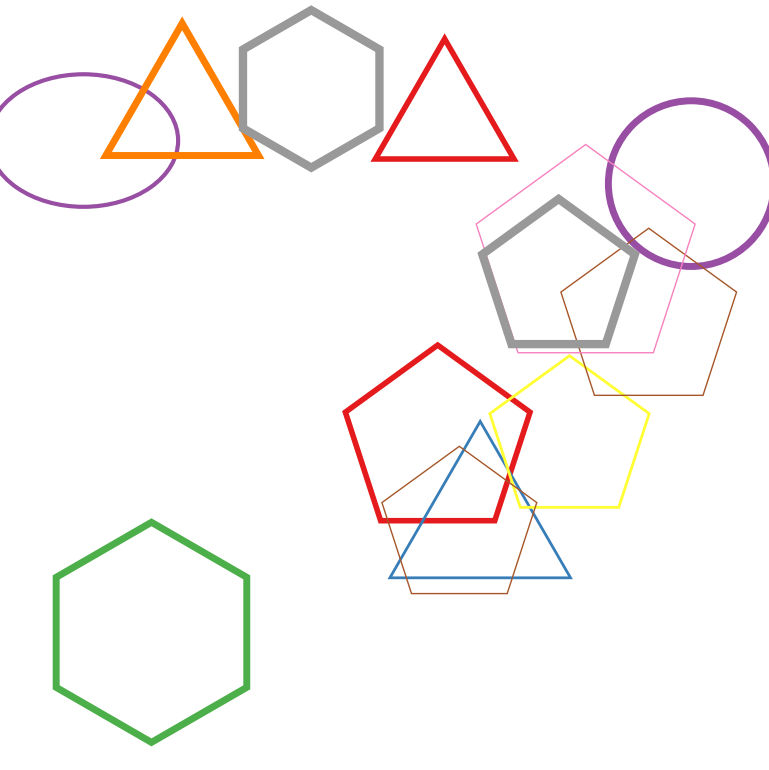[{"shape": "pentagon", "thickness": 2, "radius": 0.63, "center": [0.568, 0.426]}, {"shape": "triangle", "thickness": 2, "radius": 0.52, "center": [0.577, 0.846]}, {"shape": "triangle", "thickness": 1, "radius": 0.68, "center": [0.624, 0.317]}, {"shape": "hexagon", "thickness": 2.5, "radius": 0.71, "center": [0.197, 0.179]}, {"shape": "circle", "thickness": 2.5, "radius": 0.54, "center": [0.898, 0.762]}, {"shape": "oval", "thickness": 1.5, "radius": 0.61, "center": [0.108, 0.817]}, {"shape": "triangle", "thickness": 2.5, "radius": 0.57, "center": [0.237, 0.855]}, {"shape": "pentagon", "thickness": 1, "radius": 0.54, "center": [0.74, 0.429]}, {"shape": "pentagon", "thickness": 0.5, "radius": 0.53, "center": [0.597, 0.315]}, {"shape": "pentagon", "thickness": 0.5, "radius": 0.6, "center": [0.843, 0.584]}, {"shape": "pentagon", "thickness": 0.5, "radius": 0.75, "center": [0.761, 0.663]}, {"shape": "pentagon", "thickness": 3, "radius": 0.52, "center": [0.725, 0.637]}, {"shape": "hexagon", "thickness": 3, "radius": 0.51, "center": [0.404, 0.885]}]